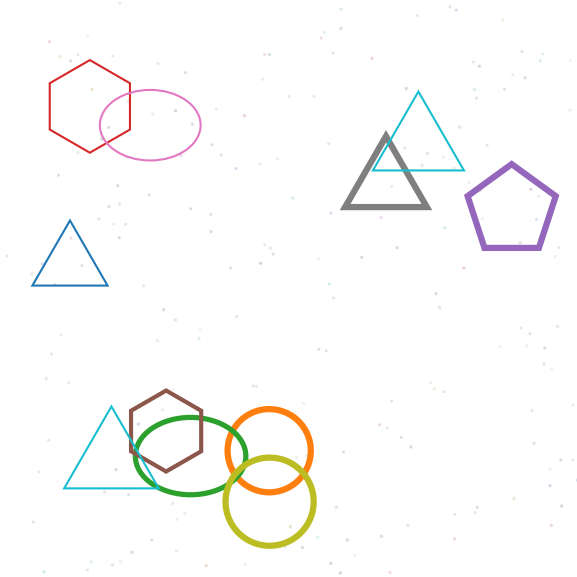[{"shape": "triangle", "thickness": 1, "radius": 0.38, "center": [0.121, 0.542]}, {"shape": "circle", "thickness": 3, "radius": 0.36, "center": [0.466, 0.219]}, {"shape": "oval", "thickness": 2.5, "radius": 0.48, "center": [0.33, 0.209]}, {"shape": "hexagon", "thickness": 1, "radius": 0.4, "center": [0.156, 0.815]}, {"shape": "pentagon", "thickness": 3, "radius": 0.4, "center": [0.886, 0.635]}, {"shape": "hexagon", "thickness": 2, "radius": 0.35, "center": [0.288, 0.253]}, {"shape": "oval", "thickness": 1, "radius": 0.44, "center": [0.26, 0.782]}, {"shape": "triangle", "thickness": 3, "radius": 0.41, "center": [0.668, 0.681]}, {"shape": "circle", "thickness": 3, "radius": 0.38, "center": [0.467, 0.13]}, {"shape": "triangle", "thickness": 1, "radius": 0.46, "center": [0.725, 0.75]}, {"shape": "triangle", "thickness": 1, "radius": 0.47, "center": [0.193, 0.201]}]